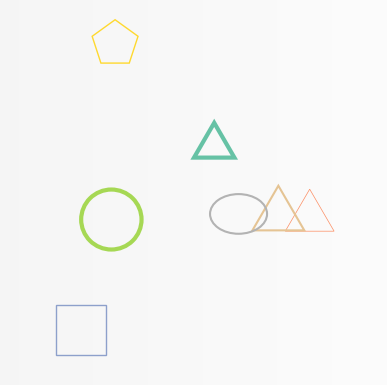[{"shape": "triangle", "thickness": 3, "radius": 0.3, "center": [0.553, 0.621]}, {"shape": "triangle", "thickness": 0.5, "radius": 0.36, "center": [0.799, 0.436]}, {"shape": "square", "thickness": 1, "radius": 0.32, "center": [0.209, 0.143]}, {"shape": "circle", "thickness": 3, "radius": 0.39, "center": [0.287, 0.43]}, {"shape": "pentagon", "thickness": 1, "radius": 0.31, "center": [0.297, 0.886]}, {"shape": "triangle", "thickness": 1.5, "radius": 0.39, "center": [0.718, 0.44]}, {"shape": "oval", "thickness": 1.5, "radius": 0.37, "center": [0.616, 0.444]}]